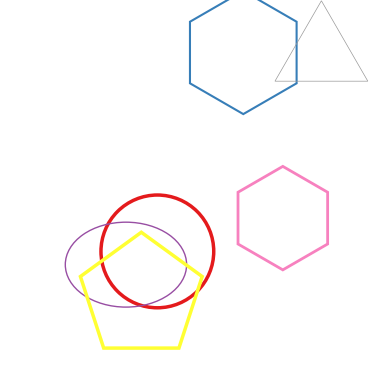[{"shape": "circle", "thickness": 2.5, "radius": 0.73, "center": [0.409, 0.347]}, {"shape": "hexagon", "thickness": 1.5, "radius": 0.8, "center": [0.632, 0.864]}, {"shape": "oval", "thickness": 1, "radius": 0.79, "center": [0.327, 0.313]}, {"shape": "pentagon", "thickness": 2.5, "radius": 0.83, "center": [0.367, 0.23]}, {"shape": "hexagon", "thickness": 2, "radius": 0.67, "center": [0.735, 0.433]}, {"shape": "triangle", "thickness": 0.5, "radius": 0.7, "center": [0.835, 0.859]}]